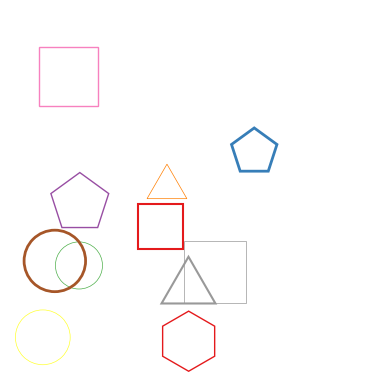[{"shape": "hexagon", "thickness": 1, "radius": 0.39, "center": [0.49, 0.114]}, {"shape": "square", "thickness": 1.5, "radius": 0.29, "center": [0.417, 0.412]}, {"shape": "pentagon", "thickness": 2, "radius": 0.31, "center": [0.66, 0.606]}, {"shape": "circle", "thickness": 0.5, "radius": 0.31, "center": [0.205, 0.311]}, {"shape": "pentagon", "thickness": 1, "radius": 0.39, "center": [0.207, 0.473]}, {"shape": "triangle", "thickness": 0.5, "radius": 0.3, "center": [0.434, 0.514]}, {"shape": "circle", "thickness": 0.5, "radius": 0.36, "center": [0.111, 0.124]}, {"shape": "circle", "thickness": 2, "radius": 0.4, "center": [0.142, 0.322]}, {"shape": "square", "thickness": 1, "radius": 0.38, "center": [0.177, 0.801]}, {"shape": "square", "thickness": 0.5, "radius": 0.4, "center": [0.558, 0.293]}, {"shape": "triangle", "thickness": 1.5, "radius": 0.4, "center": [0.49, 0.252]}]